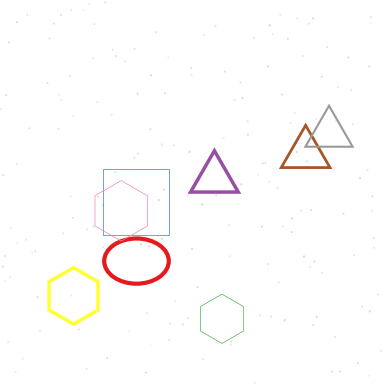[{"shape": "oval", "thickness": 3, "radius": 0.42, "center": [0.355, 0.322]}, {"shape": "square", "thickness": 0.5, "radius": 0.43, "center": [0.353, 0.476]}, {"shape": "hexagon", "thickness": 0.5, "radius": 0.32, "center": [0.577, 0.172]}, {"shape": "triangle", "thickness": 2.5, "radius": 0.36, "center": [0.557, 0.537]}, {"shape": "hexagon", "thickness": 2.5, "radius": 0.37, "center": [0.191, 0.231]}, {"shape": "triangle", "thickness": 2, "radius": 0.37, "center": [0.794, 0.601]}, {"shape": "hexagon", "thickness": 0.5, "radius": 0.39, "center": [0.315, 0.452]}, {"shape": "triangle", "thickness": 1.5, "radius": 0.35, "center": [0.855, 0.654]}]